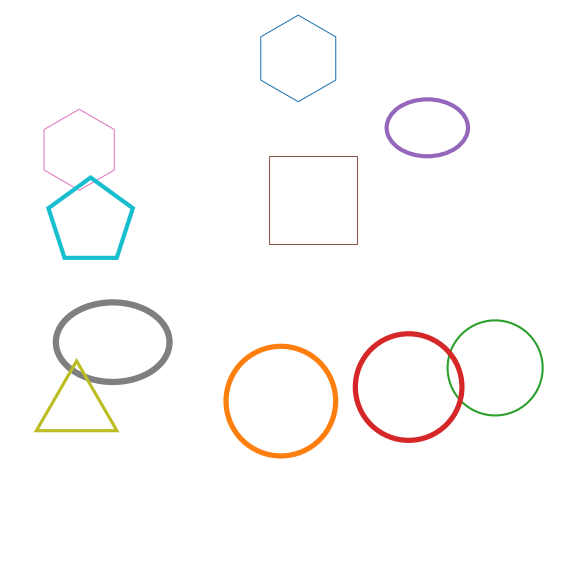[{"shape": "hexagon", "thickness": 0.5, "radius": 0.37, "center": [0.516, 0.898]}, {"shape": "circle", "thickness": 2.5, "radius": 0.47, "center": [0.486, 0.305]}, {"shape": "circle", "thickness": 1, "radius": 0.41, "center": [0.857, 0.362]}, {"shape": "circle", "thickness": 2.5, "radius": 0.46, "center": [0.708, 0.329]}, {"shape": "oval", "thickness": 2, "radius": 0.35, "center": [0.74, 0.778]}, {"shape": "square", "thickness": 0.5, "radius": 0.38, "center": [0.542, 0.653]}, {"shape": "hexagon", "thickness": 0.5, "radius": 0.35, "center": [0.137, 0.74]}, {"shape": "oval", "thickness": 3, "radius": 0.49, "center": [0.195, 0.407]}, {"shape": "triangle", "thickness": 1.5, "radius": 0.4, "center": [0.133, 0.294]}, {"shape": "pentagon", "thickness": 2, "radius": 0.38, "center": [0.157, 0.615]}]